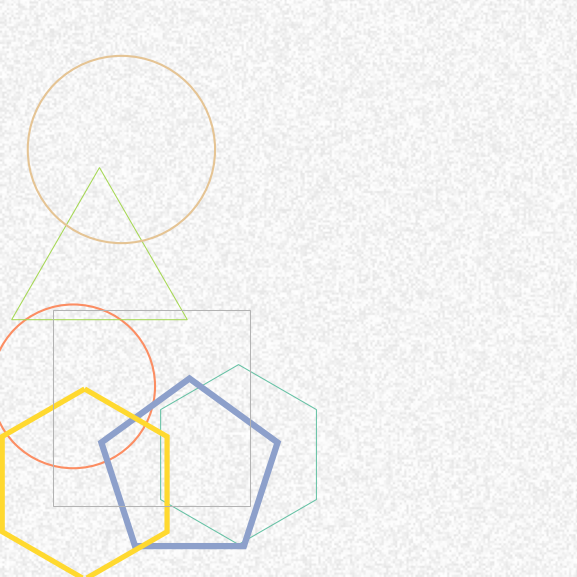[{"shape": "hexagon", "thickness": 0.5, "radius": 0.78, "center": [0.413, 0.212]}, {"shape": "circle", "thickness": 1, "radius": 0.71, "center": [0.127, 0.33]}, {"shape": "pentagon", "thickness": 3, "radius": 0.8, "center": [0.328, 0.183]}, {"shape": "triangle", "thickness": 0.5, "radius": 0.88, "center": [0.172, 0.533]}, {"shape": "hexagon", "thickness": 2.5, "radius": 0.82, "center": [0.147, 0.161]}, {"shape": "circle", "thickness": 1, "radius": 0.81, "center": [0.21, 0.74]}, {"shape": "square", "thickness": 0.5, "radius": 0.85, "center": [0.262, 0.293]}]